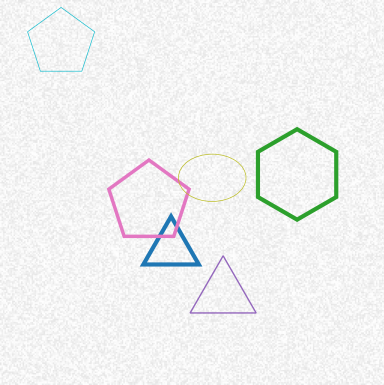[{"shape": "triangle", "thickness": 3, "radius": 0.42, "center": [0.444, 0.355]}, {"shape": "hexagon", "thickness": 3, "radius": 0.59, "center": [0.772, 0.547]}, {"shape": "triangle", "thickness": 1, "radius": 0.49, "center": [0.58, 0.237]}, {"shape": "pentagon", "thickness": 2.5, "radius": 0.55, "center": [0.387, 0.475]}, {"shape": "oval", "thickness": 0.5, "radius": 0.44, "center": [0.551, 0.538]}, {"shape": "pentagon", "thickness": 0.5, "radius": 0.46, "center": [0.159, 0.889]}]